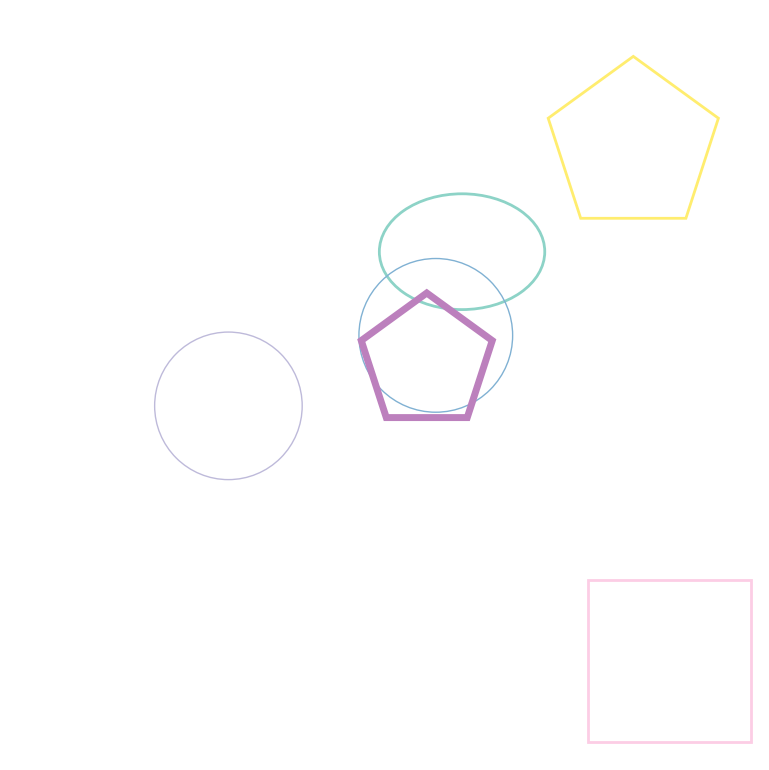[{"shape": "oval", "thickness": 1, "radius": 0.54, "center": [0.6, 0.673]}, {"shape": "circle", "thickness": 0.5, "radius": 0.48, "center": [0.297, 0.473]}, {"shape": "circle", "thickness": 0.5, "radius": 0.5, "center": [0.566, 0.564]}, {"shape": "square", "thickness": 1, "radius": 0.53, "center": [0.87, 0.141]}, {"shape": "pentagon", "thickness": 2.5, "radius": 0.45, "center": [0.554, 0.53]}, {"shape": "pentagon", "thickness": 1, "radius": 0.58, "center": [0.822, 0.811]}]